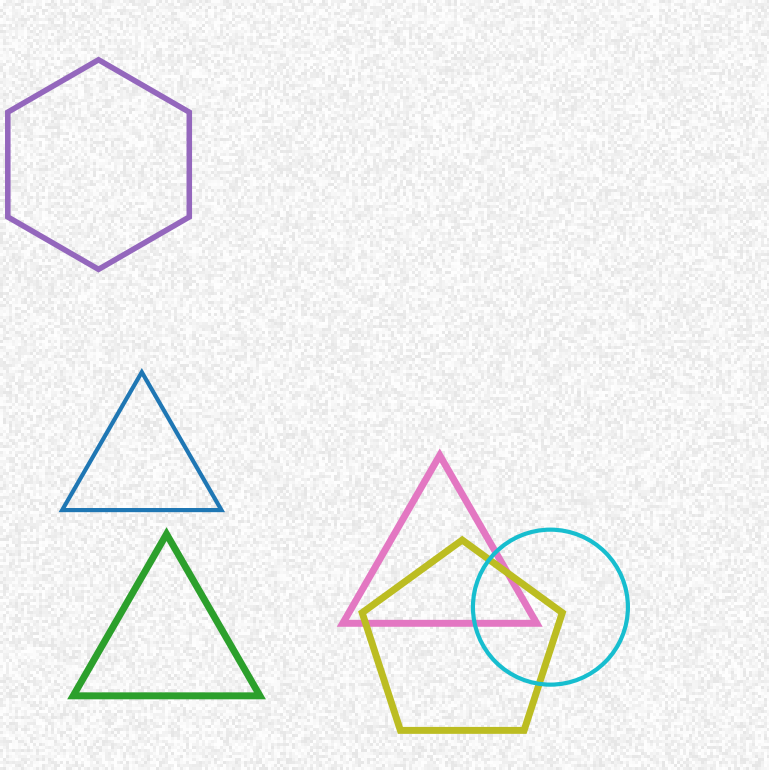[{"shape": "triangle", "thickness": 1.5, "radius": 0.6, "center": [0.184, 0.397]}, {"shape": "triangle", "thickness": 2.5, "radius": 0.7, "center": [0.216, 0.166]}, {"shape": "hexagon", "thickness": 2, "radius": 0.68, "center": [0.128, 0.786]}, {"shape": "triangle", "thickness": 2.5, "radius": 0.73, "center": [0.571, 0.263]}, {"shape": "pentagon", "thickness": 2.5, "radius": 0.68, "center": [0.6, 0.162]}, {"shape": "circle", "thickness": 1.5, "radius": 0.5, "center": [0.715, 0.211]}]